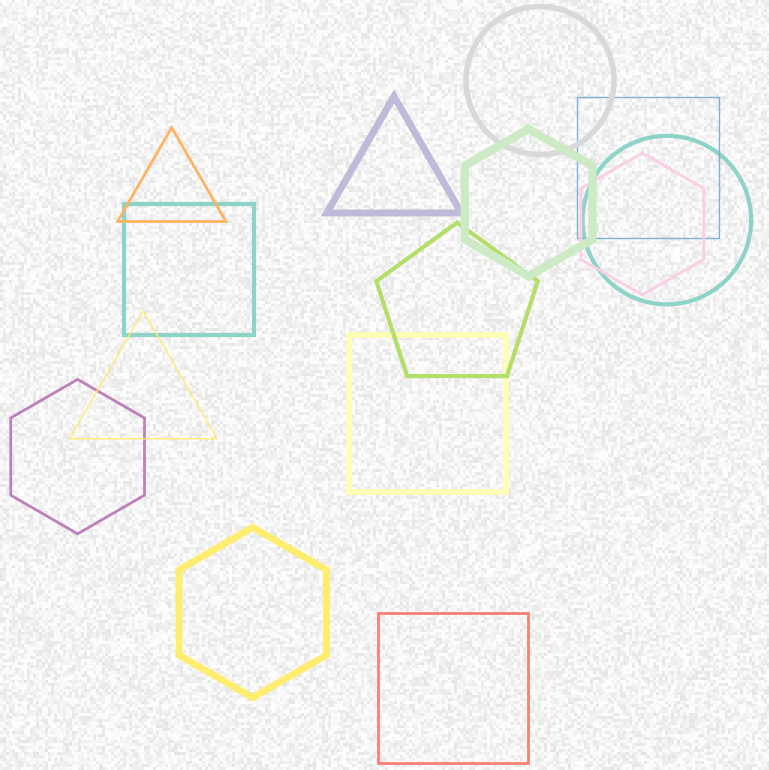[{"shape": "square", "thickness": 1.5, "radius": 0.42, "center": [0.246, 0.65]}, {"shape": "circle", "thickness": 1.5, "radius": 0.55, "center": [0.866, 0.714]}, {"shape": "square", "thickness": 2, "radius": 0.51, "center": [0.555, 0.463]}, {"shape": "triangle", "thickness": 2.5, "radius": 0.5, "center": [0.512, 0.774]}, {"shape": "square", "thickness": 1, "radius": 0.49, "center": [0.589, 0.106]}, {"shape": "square", "thickness": 0.5, "radius": 0.46, "center": [0.842, 0.782]}, {"shape": "triangle", "thickness": 1, "radius": 0.41, "center": [0.223, 0.753]}, {"shape": "pentagon", "thickness": 1.5, "radius": 0.55, "center": [0.594, 0.601]}, {"shape": "hexagon", "thickness": 1, "radius": 0.46, "center": [0.834, 0.709]}, {"shape": "circle", "thickness": 2, "radius": 0.48, "center": [0.701, 0.895]}, {"shape": "hexagon", "thickness": 1, "radius": 0.5, "center": [0.101, 0.407]}, {"shape": "hexagon", "thickness": 3, "radius": 0.48, "center": [0.686, 0.737]}, {"shape": "hexagon", "thickness": 2.5, "radius": 0.55, "center": [0.328, 0.205]}, {"shape": "triangle", "thickness": 0.5, "radius": 0.55, "center": [0.186, 0.485]}]